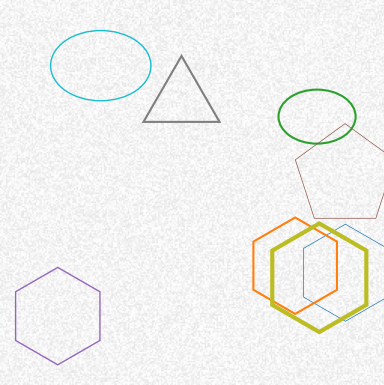[{"shape": "hexagon", "thickness": 0.5, "radius": 0.63, "center": [0.897, 0.292]}, {"shape": "hexagon", "thickness": 1.5, "radius": 0.63, "center": [0.767, 0.31]}, {"shape": "oval", "thickness": 1.5, "radius": 0.5, "center": [0.824, 0.697]}, {"shape": "hexagon", "thickness": 1, "radius": 0.63, "center": [0.15, 0.179]}, {"shape": "pentagon", "thickness": 0.5, "radius": 0.68, "center": [0.896, 0.543]}, {"shape": "triangle", "thickness": 1.5, "radius": 0.57, "center": [0.471, 0.74]}, {"shape": "hexagon", "thickness": 3, "radius": 0.71, "center": [0.829, 0.279]}, {"shape": "oval", "thickness": 1, "radius": 0.65, "center": [0.262, 0.829]}]